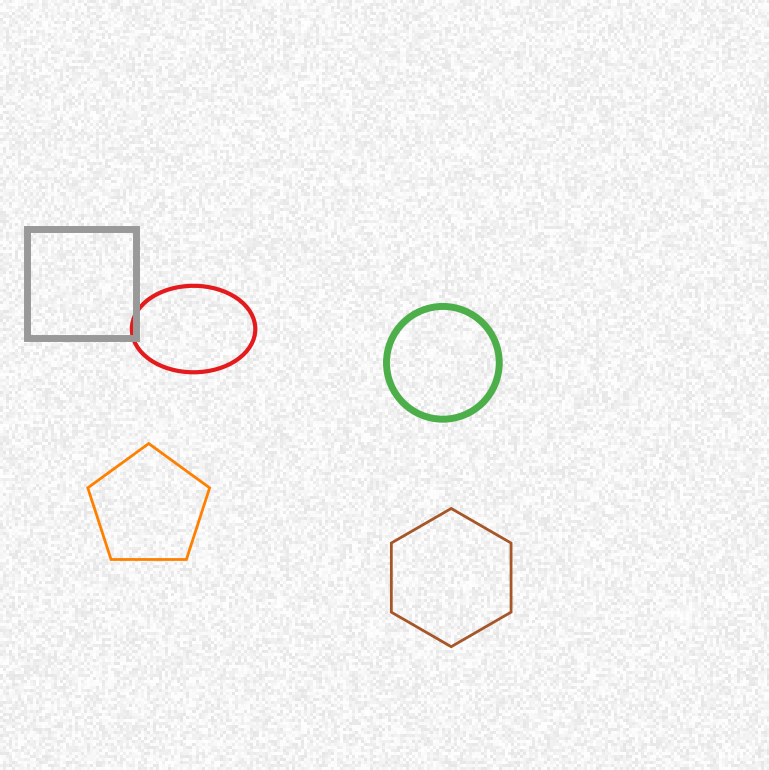[{"shape": "oval", "thickness": 1.5, "radius": 0.4, "center": [0.251, 0.573]}, {"shape": "circle", "thickness": 2.5, "radius": 0.37, "center": [0.575, 0.529]}, {"shape": "pentagon", "thickness": 1, "radius": 0.42, "center": [0.193, 0.341]}, {"shape": "hexagon", "thickness": 1, "radius": 0.45, "center": [0.586, 0.25]}, {"shape": "square", "thickness": 2.5, "radius": 0.35, "center": [0.106, 0.631]}]